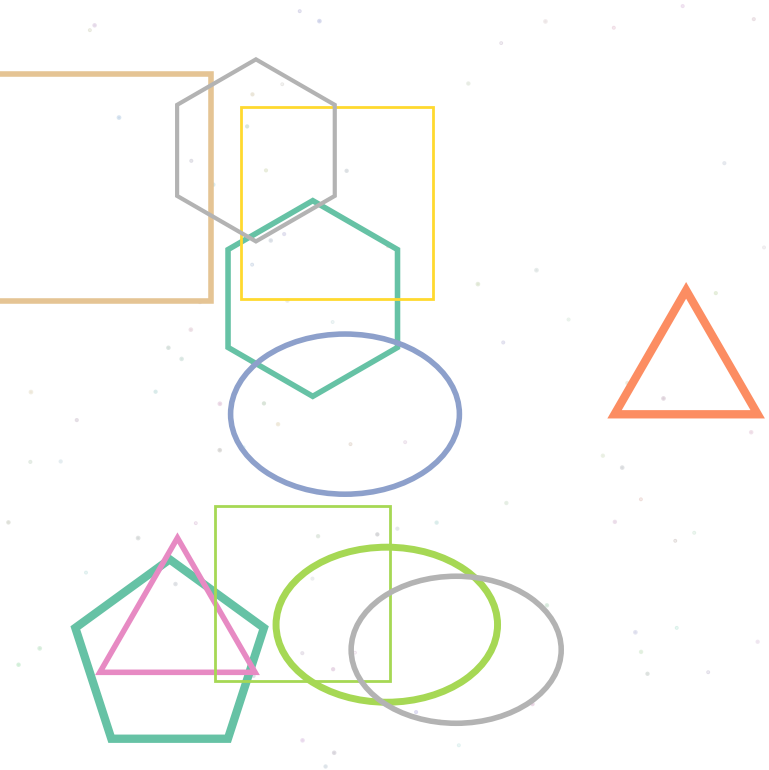[{"shape": "pentagon", "thickness": 3, "radius": 0.64, "center": [0.22, 0.145]}, {"shape": "hexagon", "thickness": 2, "radius": 0.64, "center": [0.406, 0.612]}, {"shape": "triangle", "thickness": 3, "radius": 0.54, "center": [0.891, 0.516]}, {"shape": "oval", "thickness": 2, "radius": 0.74, "center": [0.448, 0.462]}, {"shape": "triangle", "thickness": 2, "radius": 0.58, "center": [0.23, 0.185]}, {"shape": "square", "thickness": 1, "radius": 0.57, "center": [0.393, 0.229]}, {"shape": "oval", "thickness": 2.5, "radius": 0.72, "center": [0.502, 0.189]}, {"shape": "square", "thickness": 1, "radius": 0.62, "center": [0.438, 0.736]}, {"shape": "square", "thickness": 2, "radius": 0.74, "center": [0.126, 0.756]}, {"shape": "oval", "thickness": 2, "radius": 0.68, "center": [0.592, 0.156]}, {"shape": "hexagon", "thickness": 1.5, "radius": 0.59, "center": [0.332, 0.805]}]